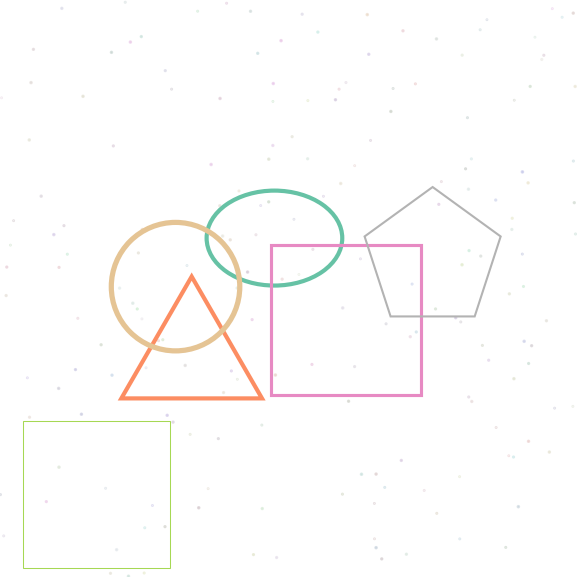[{"shape": "oval", "thickness": 2, "radius": 0.59, "center": [0.475, 0.587]}, {"shape": "triangle", "thickness": 2, "radius": 0.7, "center": [0.332, 0.38]}, {"shape": "square", "thickness": 1.5, "radius": 0.65, "center": [0.599, 0.445]}, {"shape": "square", "thickness": 0.5, "radius": 0.64, "center": [0.168, 0.143]}, {"shape": "circle", "thickness": 2.5, "radius": 0.56, "center": [0.304, 0.503]}, {"shape": "pentagon", "thickness": 1, "radius": 0.62, "center": [0.749, 0.551]}]